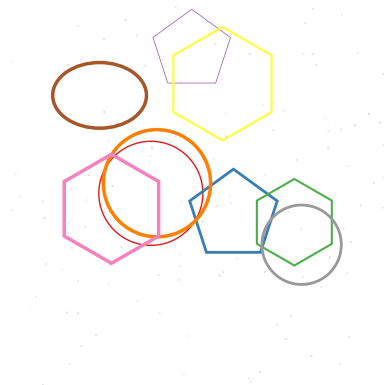[{"shape": "circle", "thickness": 1, "radius": 0.68, "center": [0.392, 0.498]}, {"shape": "pentagon", "thickness": 2, "radius": 0.6, "center": [0.606, 0.441]}, {"shape": "hexagon", "thickness": 1.5, "radius": 0.56, "center": [0.765, 0.423]}, {"shape": "pentagon", "thickness": 0.5, "radius": 0.53, "center": [0.498, 0.87]}, {"shape": "circle", "thickness": 2.5, "radius": 0.7, "center": [0.408, 0.524]}, {"shape": "hexagon", "thickness": 1.5, "radius": 0.74, "center": [0.578, 0.783]}, {"shape": "oval", "thickness": 2.5, "radius": 0.61, "center": [0.259, 0.752]}, {"shape": "hexagon", "thickness": 2.5, "radius": 0.71, "center": [0.289, 0.458]}, {"shape": "circle", "thickness": 2, "radius": 0.52, "center": [0.783, 0.364]}]